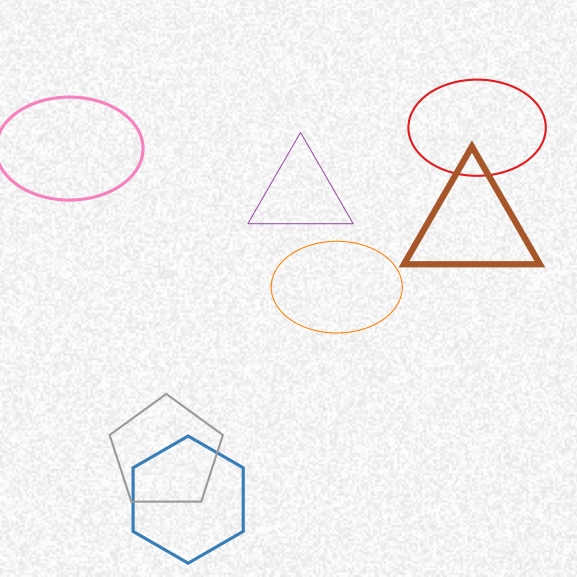[{"shape": "oval", "thickness": 1, "radius": 0.59, "center": [0.826, 0.778]}, {"shape": "hexagon", "thickness": 1.5, "radius": 0.55, "center": [0.326, 0.134]}, {"shape": "triangle", "thickness": 0.5, "radius": 0.53, "center": [0.52, 0.664]}, {"shape": "oval", "thickness": 0.5, "radius": 0.57, "center": [0.583, 0.502]}, {"shape": "triangle", "thickness": 3, "radius": 0.68, "center": [0.817, 0.609]}, {"shape": "oval", "thickness": 1.5, "radius": 0.64, "center": [0.12, 0.742]}, {"shape": "pentagon", "thickness": 1, "radius": 0.52, "center": [0.288, 0.214]}]